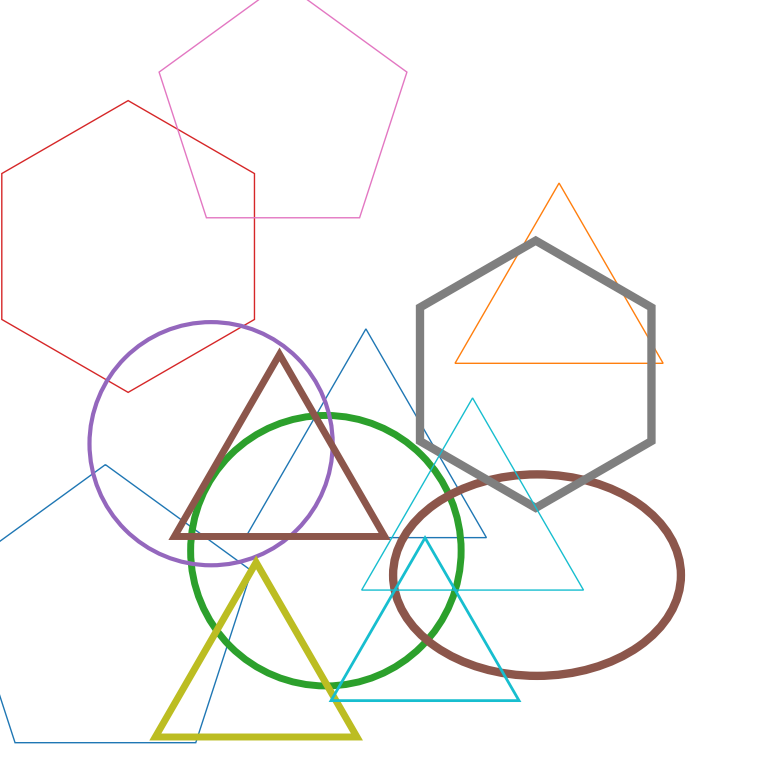[{"shape": "triangle", "thickness": 0.5, "radius": 0.9, "center": [0.475, 0.392]}, {"shape": "pentagon", "thickness": 0.5, "radius": 1.0, "center": [0.137, 0.197]}, {"shape": "triangle", "thickness": 0.5, "radius": 0.78, "center": [0.726, 0.606]}, {"shape": "circle", "thickness": 2.5, "radius": 0.88, "center": [0.423, 0.285]}, {"shape": "hexagon", "thickness": 0.5, "radius": 0.95, "center": [0.166, 0.68]}, {"shape": "circle", "thickness": 1.5, "radius": 0.79, "center": [0.274, 0.424]}, {"shape": "triangle", "thickness": 2.5, "radius": 0.79, "center": [0.363, 0.382]}, {"shape": "oval", "thickness": 3, "radius": 0.93, "center": [0.697, 0.253]}, {"shape": "pentagon", "thickness": 0.5, "radius": 0.85, "center": [0.368, 0.854]}, {"shape": "hexagon", "thickness": 3, "radius": 0.87, "center": [0.696, 0.514]}, {"shape": "triangle", "thickness": 2.5, "radius": 0.76, "center": [0.333, 0.118]}, {"shape": "triangle", "thickness": 1, "radius": 0.7, "center": [0.552, 0.161]}, {"shape": "triangle", "thickness": 0.5, "radius": 0.83, "center": [0.614, 0.317]}]